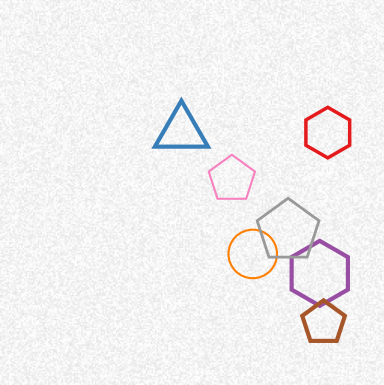[{"shape": "hexagon", "thickness": 2.5, "radius": 0.33, "center": [0.851, 0.656]}, {"shape": "triangle", "thickness": 3, "radius": 0.4, "center": [0.471, 0.659]}, {"shape": "hexagon", "thickness": 3, "radius": 0.42, "center": [0.831, 0.29]}, {"shape": "circle", "thickness": 1.5, "radius": 0.32, "center": [0.656, 0.34]}, {"shape": "pentagon", "thickness": 3, "radius": 0.29, "center": [0.84, 0.162]}, {"shape": "pentagon", "thickness": 1.5, "radius": 0.32, "center": [0.602, 0.535]}, {"shape": "pentagon", "thickness": 2, "radius": 0.42, "center": [0.748, 0.401]}]